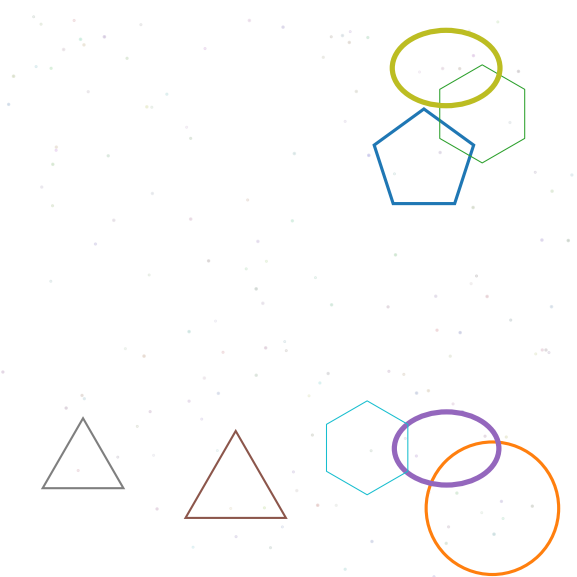[{"shape": "pentagon", "thickness": 1.5, "radius": 0.45, "center": [0.734, 0.72]}, {"shape": "circle", "thickness": 1.5, "radius": 0.57, "center": [0.853, 0.119]}, {"shape": "hexagon", "thickness": 0.5, "radius": 0.42, "center": [0.835, 0.802]}, {"shape": "oval", "thickness": 2.5, "radius": 0.45, "center": [0.773, 0.223]}, {"shape": "triangle", "thickness": 1, "radius": 0.5, "center": [0.408, 0.153]}, {"shape": "triangle", "thickness": 1, "radius": 0.4, "center": [0.144, 0.194]}, {"shape": "oval", "thickness": 2.5, "radius": 0.47, "center": [0.773, 0.881]}, {"shape": "hexagon", "thickness": 0.5, "radius": 0.41, "center": [0.636, 0.224]}]